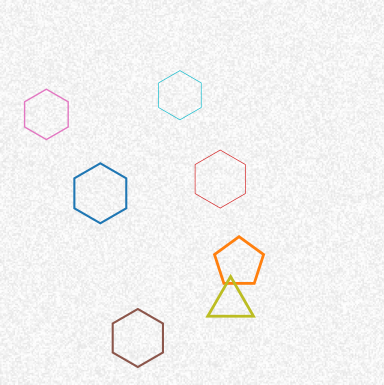[{"shape": "hexagon", "thickness": 1.5, "radius": 0.39, "center": [0.261, 0.498]}, {"shape": "pentagon", "thickness": 2, "radius": 0.34, "center": [0.621, 0.318]}, {"shape": "hexagon", "thickness": 0.5, "radius": 0.38, "center": [0.572, 0.535]}, {"shape": "hexagon", "thickness": 1.5, "radius": 0.38, "center": [0.358, 0.122]}, {"shape": "hexagon", "thickness": 1, "radius": 0.33, "center": [0.12, 0.703]}, {"shape": "triangle", "thickness": 2, "radius": 0.34, "center": [0.599, 0.213]}, {"shape": "hexagon", "thickness": 0.5, "radius": 0.32, "center": [0.467, 0.753]}]